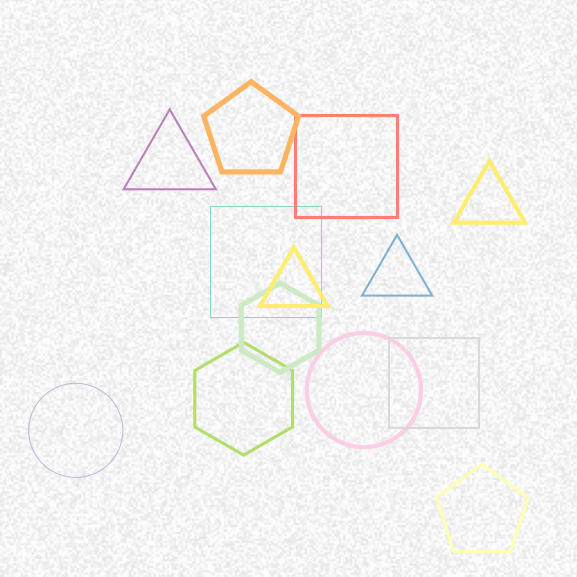[{"shape": "square", "thickness": 0.5, "radius": 0.48, "center": [0.46, 0.546]}, {"shape": "pentagon", "thickness": 1.5, "radius": 0.42, "center": [0.835, 0.112]}, {"shape": "circle", "thickness": 0.5, "radius": 0.41, "center": [0.131, 0.254]}, {"shape": "square", "thickness": 1.5, "radius": 0.44, "center": [0.6, 0.712]}, {"shape": "triangle", "thickness": 1, "radius": 0.35, "center": [0.688, 0.522]}, {"shape": "pentagon", "thickness": 2.5, "radius": 0.43, "center": [0.435, 0.771]}, {"shape": "hexagon", "thickness": 1.5, "radius": 0.49, "center": [0.422, 0.309]}, {"shape": "circle", "thickness": 2, "radius": 0.49, "center": [0.63, 0.324]}, {"shape": "square", "thickness": 1, "radius": 0.39, "center": [0.752, 0.336]}, {"shape": "triangle", "thickness": 1, "radius": 0.46, "center": [0.294, 0.717]}, {"shape": "hexagon", "thickness": 2.5, "radius": 0.39, "center": [0.485, 0.432]}, {"shape": "triangle", "thickness": 2, "radius": 0.36, "center": [0.847, 0.649]}, {"shape": "triangle", "thickness": 2, "radius": 0.34, "center": [0.509, 0.503]}]